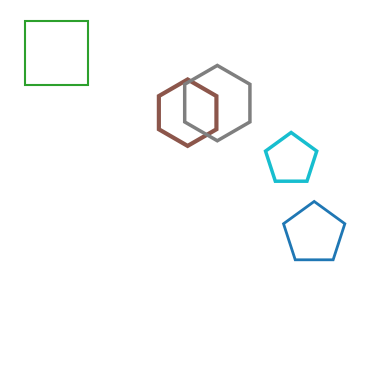[{"shape": "pentagon", "thickness": 2, "radius": 0.42, "center": [0.816, 0.393]}, {"shape": "square", "thickness": 1.5, "radius": 0.41, "center": [0.147, 0.862]}, {"shape": "hexagon", "thickness": 3, "radius": 0.43, "center": [0.487, 0.707]}, {"shape": "hexagon", "thickness": 2.5, "radius": 0.49, "center": [0.564, 0.732]}, {"shape": "pentagon", "thickness": 2.5, "radius": 0.35, "center": [0.756, 0.586]}]